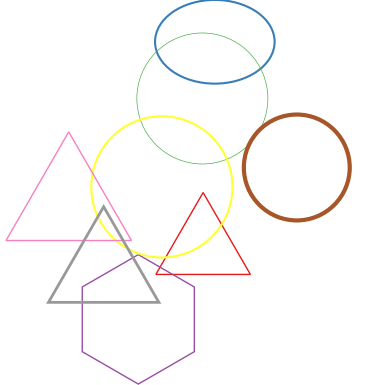[{"shape": "triangle", "thickness": 1, "radius": 0.71, "center": [0.528, 0.358]}, {"shape": "oval", "thickness": 1.5, "radius": 0.78, "center": [0.558, 0.891]}, {"shape": "circle", "thickness": 0.5, "radius": 0.85, "center": [0.526, 0.744]}, {"shape": "hexagon", "thickness": 1, "radius": 0.84, "center": [0.359, 0.171]}, {"shape": "circle", "thickness": 1.5, "radius": 0.92, "center": [0.42, 0.515]}, {"shape": "circle", "thickness": 3, "radius": 0.69, "center": [0.771, 0.565]}, {"shape": "triangle", "thickness": 1, "radius": 0.94, "center": [0.179, 0.469]}, {"shape": "triangle", "thickness": 2, "radius": 0.83, "center": [0.269, 0.297]}]